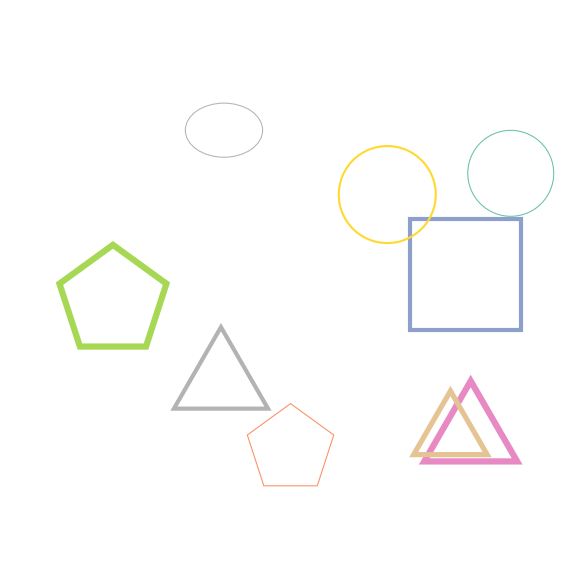[{"shape": "circle", "thickness": 0.5, "radius": 0.37, "center": [0.884, 0.699]}, {"shape": "pentagon", "thickness": 0.5, "radius": 0.39, "center": [0.503, 0.222]}, {"shape": "square", "thickness": 2, "radius": 0.48, "center": [0.806, 0.524]}, {"shape": "triangle", "thickness": 3, "radius": 0.46, "center": [0.815, 0.247]}, {"shape": "pentagon", "thickness": 3, "radius": 0.49, "center": [0.196, 0.478]}, {"shape": "circle", "thickness": 1, "radius": 0.42, "center": [0.671, 0.662]}, {"shape": "triangle", "thickness": 2.5, "radius": 0.37, "center": [0.78, 0.249]}, {"shape": "triangle", "thickness": 2, "radius": 0.47, "center": [0.383, 0.339]}, {"shape": "oval", "thickness": 0.5, "radius": 0.33, "center": [0.388, 0.774]}]